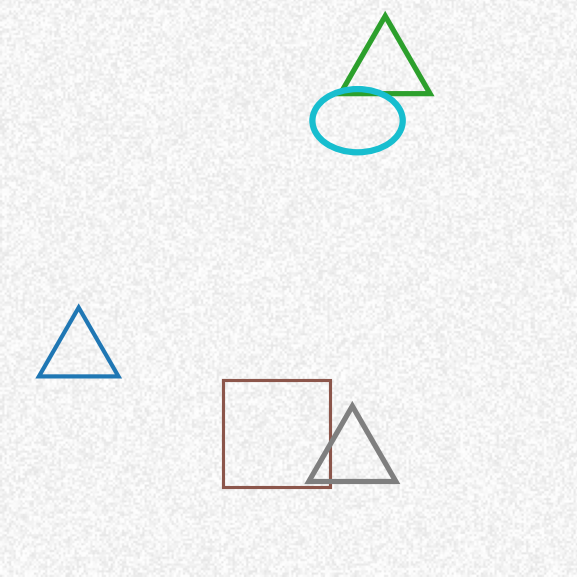[{"shape": "triangle", "thickness": 2, "radius": 0.4, "center": [0.136, 0.387]}, {"shape": "triangle", "thickness": 2.5, "radius": 0.45, "center": [0.667, 0.882]}, {"shape": "square", "thickness": 1.5, "radius": 0.46, "center": [0.479, 0.248]}, {"shape": "triangle", "thickness": 2.5, "radius": 0.44, "center": [0.61, 0.209]}, {"shape": "oval", "thickness": 3, "radius": 0.39, "center": [0.619, 0.79]}]